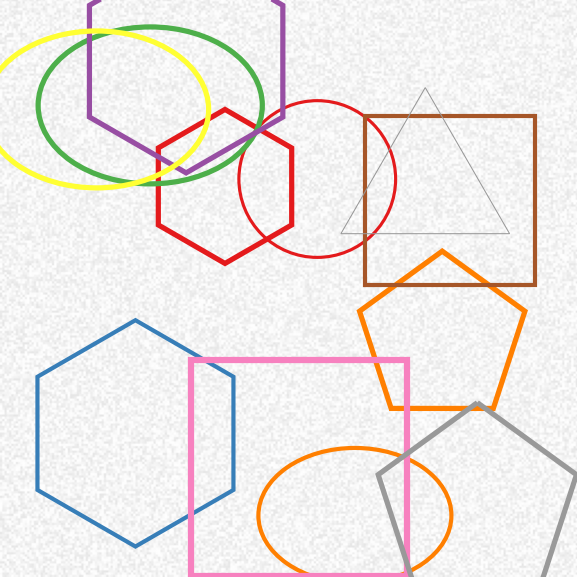[{"shape": "circle", "thickness": 1.5, "radius": 0.68, "center": [0.549, 0.689]}, {"shape": "hexagon", "thickness": 2.5, "radius": 0.67, "center": [0.39, 0.676]}, {"shape": "hexagon", "thickness": 2, "radius": 0.98, "center": [0.235, 0.249]}, {"shape": "oval", "thickness": 2.5, "radius": 0.97, "center": [0.26, 0.817]}, {"shape": "hexagon", "thickness": 2.5, "radius": 0.97, "center": [0.322, 0.893]}, {"shape": "pentagon", "thickness": 2.5, "radius": 0.75, "center": [0.766, 0.414]}, {"shape": "oval", "thickness": 2, "radius": 0.84, "center": [0.615, 0.107]}, {"shape": "oval", "thickness": 2.5, "radius": 0.97, "center": [0.167, 0.81]}, {"shape": "square", "thickness": 2, "radius": 0.73, "center": [0.779, 0.652]}, {"shape": "square", "thickness": 3, "radius": 0.94, "center": [0.517, 0.188]}, {"shape": "pentagon", "thickness": 2.5, "radius": 0.9, "center": [0.827, 0.121]}, {"shape": "triangle", "thickness": 0.5, "radius": 0.84, "center": [0.736, 0.679]}]